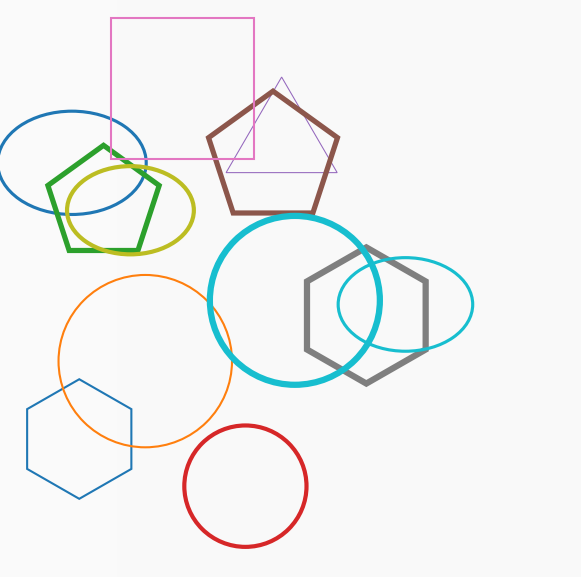[{"shape": "oval", "thickness": 1.5, "radius": 0.64, "center": [0.124, 0.717]}, {"shape": "hexagon", "thickness": 1, "radius": 0.52, "center": [0.136, 0.239]}, {"shape": "circle", "thickness": 1, "radius": 0.75, "center": [0.25, 0.374]}, {"shape": "pentagon", "thickness": 2.5, "radius": 0.5, "center": [0.178, 0.647]}, {"shape": "circle", "thickness": 2, "radius": 0.53, "center": [0.422, 0.157]}, {"shape": "triangle", "thickness": 0.5, "radius": 0.55, "center": [0.485, 0.755]}, {"shape": "pentagon", "thickness": 2.5, "radius": 0.58, "center": [0.47, 0.725]}, {"shape": "square", "thickness": 1, "radius": 0.61, "center": [0.314, 0.846]}, {"shape": "hexagon", "thickness": 3, "radius": 0.59, "center": [0.63, 0.453]}, {"shape": "oval", "thickness": 2, "radius": 0.55, "center": [0.224, 0.635]}, {"shape": "oval", "thickness": 1.5, "radius": 0.58, "center": [0.698, 0.472]}, {"shape": "circle", "thickness": 3, "radius": 0.73, "center": [0.507, 0.479]}]